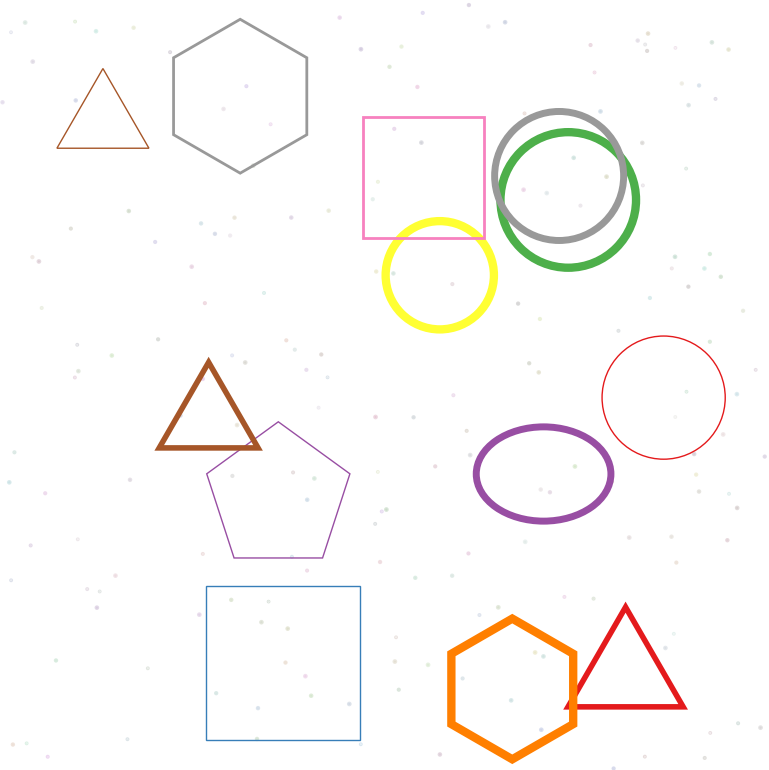[{"shape": "triangle", "thickness": 2, "radius": 0.43, "center": [0.812, 0.125]}, {"shape": "circle", "thickness": 0.5, "radius": 0.4, "center": [0.862, 0.484]}, {"shape": "square", "thickness": 0.5, "radius": 0.5, "center": [0.367, 0.139]}, {"shape": "circle", "thickness": 3, "radius": 0.44, "center": [0.738, 0.74]}, {"shape": "oval", "thickness": 2.5, "radius": 0.44, "center": [0.706, 0.384]}, {"shape": "pentagon", "thickness": 0.5, "radius": 0.49, "center": [0.361, 0.354]}, {"shape": "hexagon", "thickness": 3, "radius": 0.46, "center": [0.665, 0.105]}, {"shape": "circle", "thickness": 3, "radius": 0.35, "center": [0.571, 0.643]}, {"shape": "triangle", "thickness": 2, "radius": 0.37, "center": [0.271, 0.455]}, {"shape": "triangle", "thickness": 0.5, "radius": 0.34, "center": [0.134, 0.842]}, {"shape": "square", "thickness": 1, "radius": 0.39, "center": [0.55, 0.769]}, {"shape": "circle", "thickness": 2.5, "radius": 0.42, "center": [0.726, 0.771]}, {"shape": "hexagon", "thickness": 1, "radius": 0.5, "center": [0.312, 0.875]}]